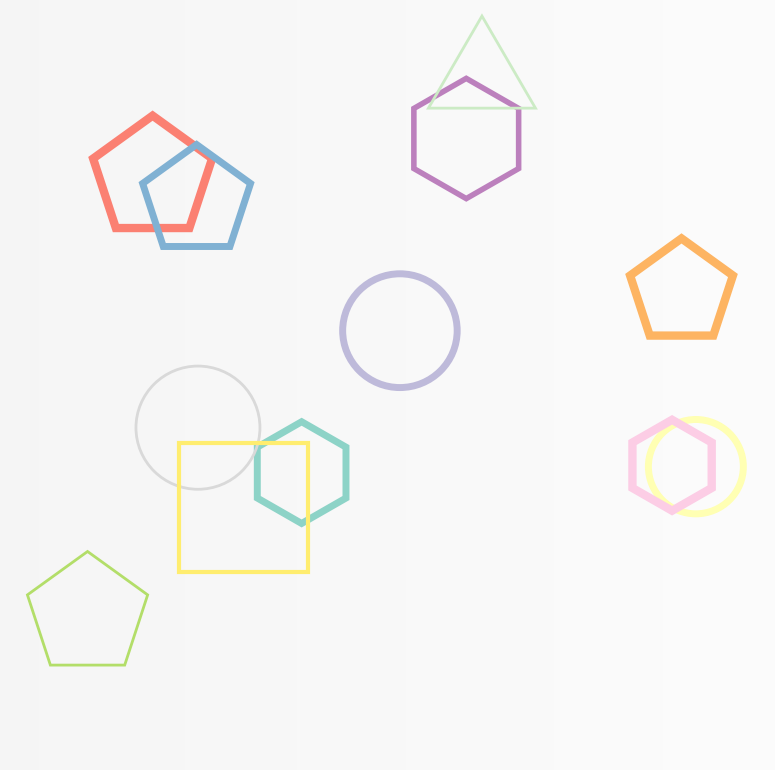[{"shape": "hexagon", "thickness": 2.5, "radius": 0.33, "center": [0.389, 0.386]}, {"shape": "circle", "thickness": 2.5, "radius": 0.31, "center": [0.898, 0.394]}, {"shape": "circle", "thickness": 2.5, "radius": 0.37, "center": [0.516, 0.571]}, {"shape": "pentagon", "thickness": 3, "radius": 0.4, "center": [0.197, 0.769]}, {"shape": "pentagon", "thickness": 2.5, "radius": 0.37, "center": [0.254, 0.739]}, {"shape": "pentagon", "thickness": 3, "radius": 0.35, "center": [0.879, 0.621]}, {"shape": "pentagon", "thickness": 1, "radius": 0.41, "center": [0.113, 0.202]}, {"shape": "hexagon", "thickness": 3, "radius": 0.3, "center": [0.867, 0.396]}, {"shape": "circle", "thickness": 1, "radius": 0.4, "center": [0.255, 0.445]}, {"shape": "hexagon", "thickness": 2, "radius": 0.39, "center": [0.602, 0.82]}, {"shape": "triangle", "thickness": 1, "radius": 0.4, "center": [0.622, 0.899]}, {"shape": "square", "thickness": 1.5, "radius": 0.42, "center": [0.314, 0.341]}]